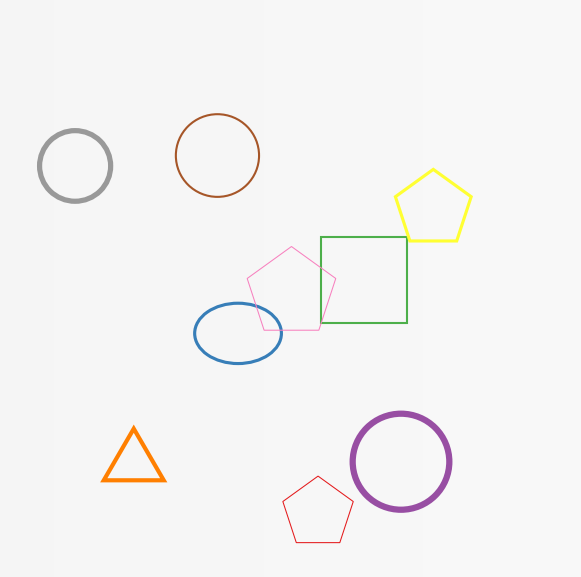[{"shape": "pentagon", "thickness": 0.5, "radius": 0.32, "center": [0.547, 0.111]}, {"shape": "oval", "thickness": 1.5, "radius": 0.37, "center": [0.41, 0.422]}, {"shape": "square", "thickness": 1, "radius": 0.37, "center": [0.627, 0.515]}, {"shape": "circle", "thickness": 3, "radius": 0.42, "center": [0.69, 0.2]}, {"shape": "triangle", "thickness": 2, "radius": 0.3, "center": [0.23, 0.197]}, {"shape": "pentagon", "thickness": 1.5, "radius": 0.34, "center": [0.745, 0.637]}, {"shape": "circle", "thickness": 1, "radius": 0.36, "center": [0.374, 0.73]}, {"shape": "pentagon", "thickness": 0.5, "radius": 0.4, "center": [0.501, 0.492]}, {"shape": "circle", "thickness": 2.5, "radius": 0.31, "center": [0.129, 0.712]}]